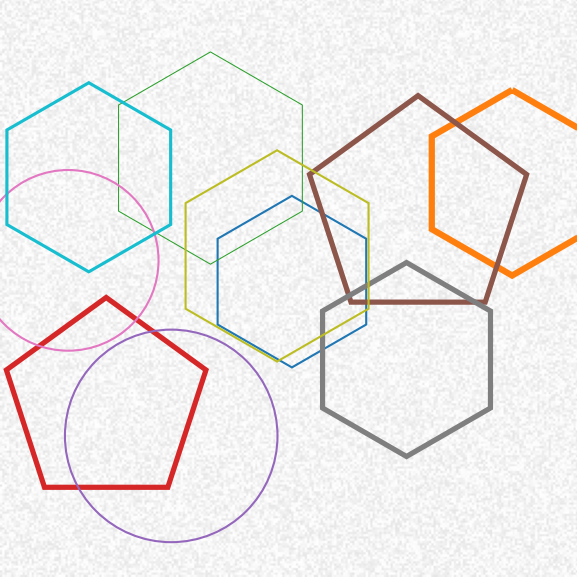[{"shape": "hexagon", "thickness": 1, "radius": 0.74, "center": [0.505, 0.511]}, {"shape": "hexagon", "thickness": 3, "radius": 0.8, "center": [0.887, 0.683]}, {"shape": "hexagon", "thickness": 0.5, "radius": 0.92, "center": [0.364, 0.725]}, {"shape": "pentagon", "thickness": 2.5, "radius": 0.91, "center": [0.184, 0.302]}, {"shape": "circle", "thickness": 1, "radius": 0.92, "center": [0.296, 0.244]}, {"shape": "pentagon", "thickness": 2.5, "radius": 0.99, "center": [0.724, 0.636]}, {"shape": "circle", "thickness": 1, "radius": 0.78, "center": [0.118, 0.548]}, {"shape": "hexagon", "thickness": 2.5, "radius": 0.84, "center": [0.704, 0.377]}, {"shape": "hexagon", "thickness": 1, "radius": 0.91, "center": [0.48, 0.556]}, {"shape": "hexagon", "thickness": 1.5, "radius": 0.82, "center": [0.154, 0.692]}]